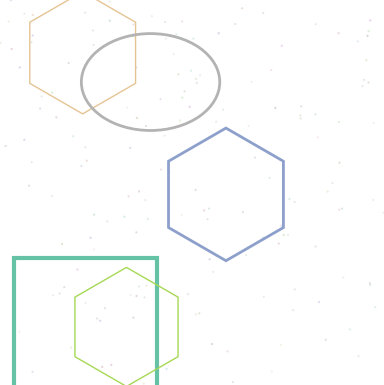[{"shape": "square", "thickness": 3, "radius": 0.93, "center": [0.222, 0.143]}, {"shape": "hexagon", "thickness": 2, "radius": 0.86, "center": [0.587, 0.495]}, {"shape": "hexagon", "thickness": 1, "radius": 0.77, "center": [0.329, 0.151]}, {"shape": "hexagon", "thickness": 1, "radius": 0.79, "center": [0.215, 0.863]}, {"shape": "oval", "thickness": 2, "radius": 0.9, "center": [0.391, 0.787]}]